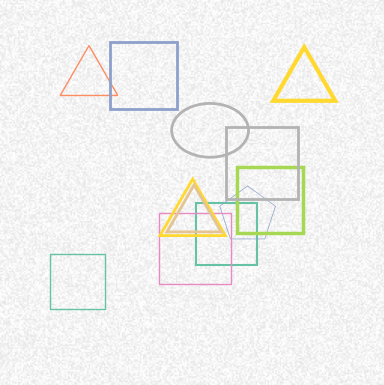[{"shape": "square", "thickness": 1.5, "radius": 0.4, "center": [0.588, 0.392]}, {"shape": "square", "thickness": 1, "radius": 0.36, "center": [0.201, 0.269]}, {"shape": "triangle", "thickness": 1, "radius": 0.43, "center": [0.231, 0.795]}, {"shape": "pentagon", "thickness": 0.5, "radius": 0.38, "center": [0.643, 0.441]}, {"shape": "square", "thickness": 2, "radius": 0.44, "center": [0.372, 0.805]}, {"shape": "square", "thickness": 1, "radius": 0.46, "center": [0.507, 0.355]}, {"shape": "square", "thickness": 2.5, "radius": 0.43, "center": [0.702, 0.48]}, {"shape": "triangle", "thickness": 3, "radius": 0.46, "center": [0.79, 0.785]}, {"shape": "triangle", "thickness": 2, "radius": 0.49, "center": [0.5, 0.437]}, {"shape": "triangle", "thickness": 2, "radius": 0.41, "center": [0.504, 0.438]}, {"shape": "oval", "thickness": 2, "radius": 0.5, "center": [0.546, 0.661]}, {"shape": "square", "thickness": 2, "radius": 0.47, "center": [0.68, 0.576]}]